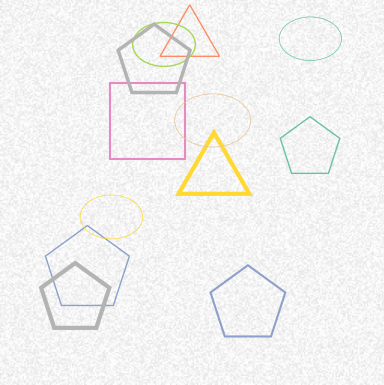[{"shape": "oval", "thickness": 0.5, "radius": 0.4, "center": [0.806, 0.899]}, {"shape": "pentagon", "thickness": 1, "radius": 0.41, "center": [0.805, 0.616]}, {"shape": "triangle", "thickness": 1, "radius": 0.45, "center": [0.493, 0.898]}, {"shape": "pentagon", "thickness": 1, "radius": 0.57, "center": [0.227, 0.299]}, {"shape": "pentagon", "thickness": 1.5, "radius": 0.51, "center": [0.644, 0.209]}, {"shape": "square", "thickness": 1.5, "radius": 0.49, "center": [0.383, 0.686]}, {"shape": "oval", "thickness": 1, "radius": 0.41, "center": [0.426, 0.885]}, {"shape": "triangle", "thickness": 3, "radius": 0.53, "center": [0.556, 0.55]}, {"shape": "oval", "thickness": 0.5, "radius": 0.41, "center": [0.289, 0.436]}, {"shape": "oval", "thickness": 0.5, "radius": 0.49, "center": [0.552, 0.687]}, {"shape": "pentagon", "thickness": 2.5, "radius": 0.49, "center": [0.4, 0.839]}, {"shape": "pentagon", "thickness": 3, "radius": 0.47, "center": [0.195, 0.224]}]